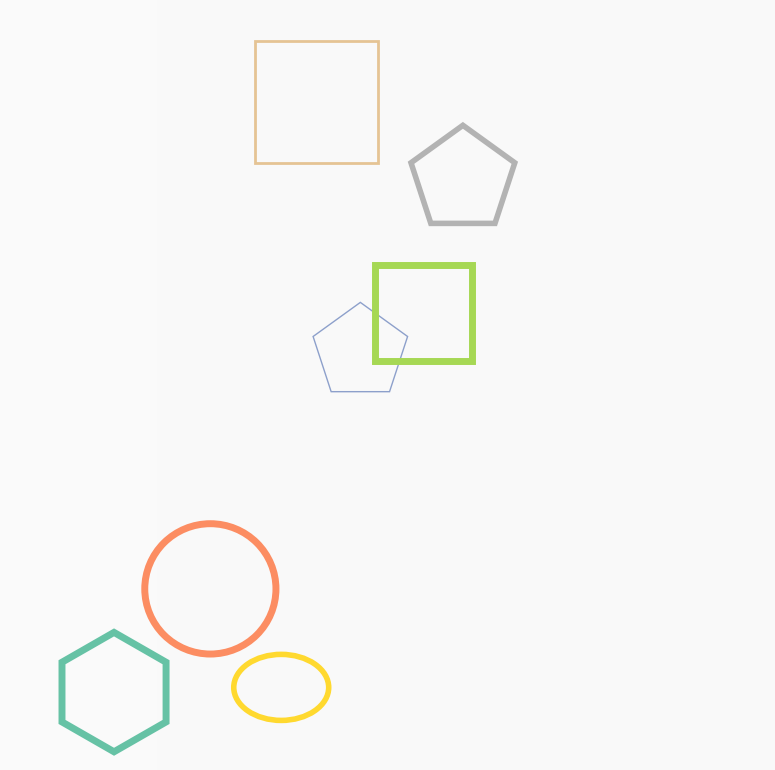[{"shape": "hexagon", "thickness": 2.5, "radius": 0.39, "center": [0.147, 0.101]}, {"shape": "circle", "thickness": 2.5, "radius": 0.42, "center": [0.271, 0.235]}, {"shape": "pentagon", "thickness": 0.5, "radius": 0.32, "center": [0.465, 0.543]}, {"shape": "square", "thickness": 2.5, "radius": 0.31, "center": [0.547, 0.594]}, {"shape": "oval", "thickness": 2, "radius": 0.31, "center": [0.363, 0.107]}, {"shape": "square", "thickness": 1, "radius": 0.4, "center": [0.408, 0.867]}, {"shape": "pentagon", "thickness": 2, "radius": 0.35, "center": [0.597, 0.767]}]